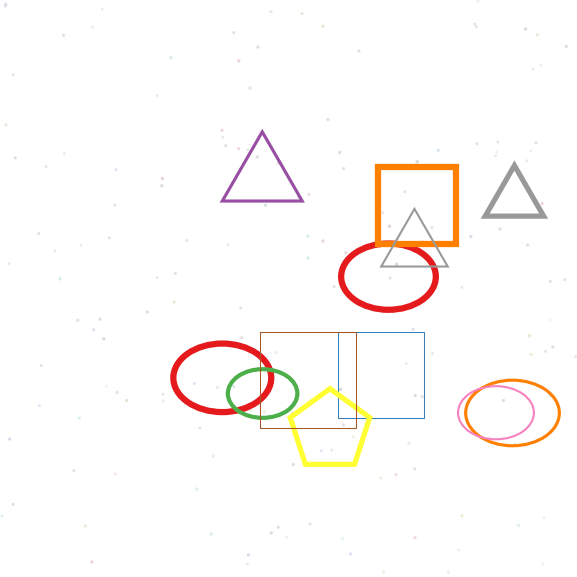[{"shape": "oval", "thickness": 3, "radius": 0.42, "center": [0.385, 0.345]}, {"shape": "oval", "thickness": 3, "radius": 0.41, "center": [0.673, 0.52]}, {"shape": "square", "thickness": 0.5, "radius": 0.37, "center": [0.659, 0.35]}, {"shape": "oval", "thickness": 2, "radius": 0.3, "center": [0.455, 0.318]}, {"shape": "triangle", "thickness": 1.5, "radius": 0.4, "center": [0.454, 0.691]}, {"shape": "oval", "thickness": 1.5, "radius": 0.41, "center": [0.887, 0.284]}, {"shape": "square", "thickness": 3, "radius": 0.34, "center": [0.723, 0.643]}, {"shape": "pentagon", "thickness": 2.5, "radius": 0.36, "center": [0.571, 0.254]}, {"shape": "square", "thickness": 0.5, "radius": 0.42, "center": [0.534, 0.341]}, {"shape": "oval", "thickness": 1, "radius": 0.33, "center": [0.859, 0.284]}, {"shape": "triangle", "thickness": 1, "radius": 0.33, "center": [0.718, 0.571]}, {"shape": "triangle", "thickness": 2.5, "radius": 0.29, "center": [0.891, 0.654]}]